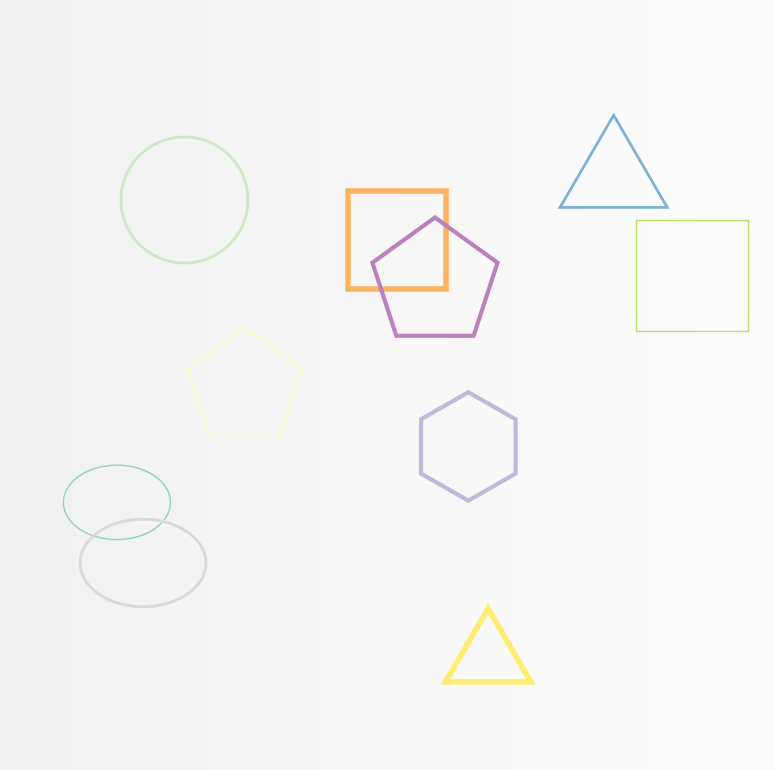[{"shape": "oval", "thickness": 0.5, "radius": 0.35, "center": [0.151, 0.348]}, {"shape": "pentagon", "thickness": 0.5, "radius": 0.39, "center": [0.316, 0.497]}, {"shape": "hexagon", "thickness": 1.5, "radius": 0.35, "center": [0.604, 0.42]}, {"shape": "triangle", "thickness": 1, "radius": 0.4, "center": [0.792, 0.771]}, {"shape": "square", "thickness": 2, "radius": 0.32, "center": [0.513, 0.689]}, {"shape": "square", "thickness": 0.5, "radius": 0.36, "center": [0.893, 0.642]}, {"shape": "oval", "thickness": 1, "radius": 0.41, "center": [0.185, 0.269]}, {"shape": "pentagon", "thickness": 1.5, "radius": 0.42, "center": [0.561, 0.633]}, {"shape": "circle", "thickness": 1, "radius": 0.41, "center": [0.238, 0.74]}, {"shape": "triangle", "thickness": 2, "radius": 0.32, "center": [0.63, 0.146]}]